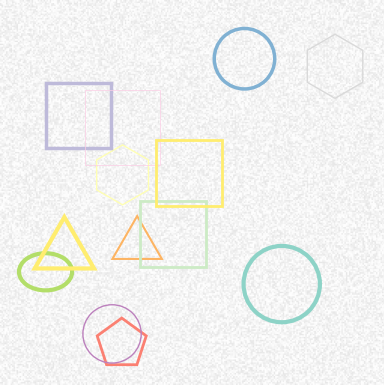[{"shape": "circle", "thickness": 3, "radius": 0.5, "center": [0.732, 0.262]}, {"shape": "hexagon", "thickness": 1, "radius": 0.39, "center": [0.318, 0.546]}, {"shape": "square", "thickness": 2.5, "radius": 0.42, "center": [0.203, 0.701]}, {"shape": "pentagon", "thickness": 2, "radius": 0.33, "center": [0.316, 0.107]}, {"shape": "circle", "thickness": 2.5, "radius": 0.39, "center": [0.635, 0.847]}, {"shape": "triangle", "thickness": 1.5, "radius": 0.37, "center": [0.356, 0.365]}, {"shape": "oval", "thickness": 3, "radius": 0.34, "center": [0.118, 0.294]}, {"shape": "square", "thickness": 0.5, "radius": 0.49, "center": [0.319, 0.669]}, {"shape": "hexagon", "thickness": 1, "radius": 0.42, "center": [0.87, 0.828]}, {"shape": "circle", "thickness": 1, "radius": 0.38, "center": [0.291, 0.133]}, {"shape": "square", "thickness": 2, "radius": 0.43, "center": [0.449, 0.392]}, {"shape": "square", "thickness": 2, "radius": 0.43, "center": [0.492, 0.551]}, {"shape": "triangle", "thickness": 3, "radius": 0.44, "center": [0.167, 0.347]}]